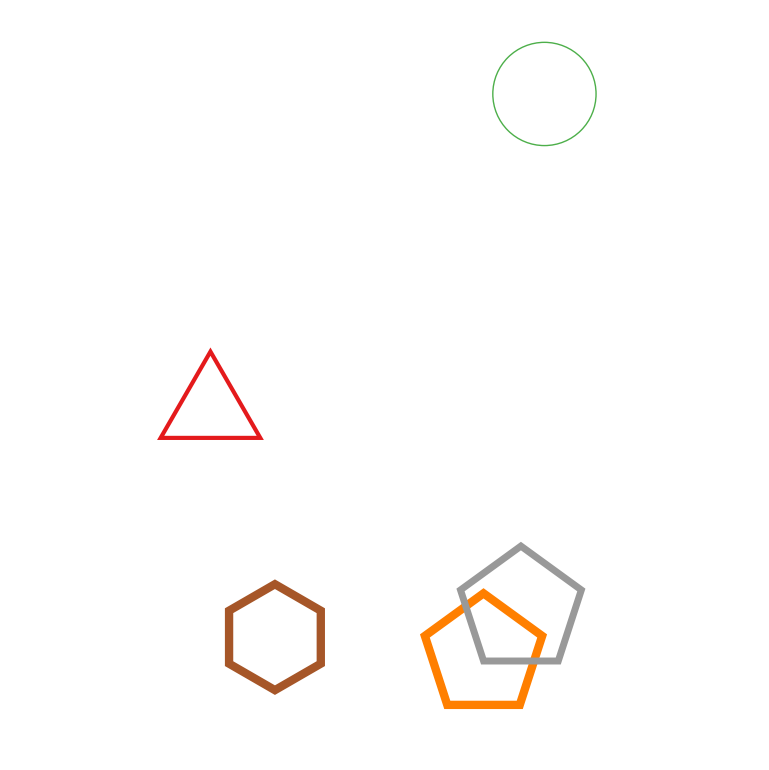[{"shape": "triangle", "thickness": 1.5, "radius": 0.37, "center": [0.273, 0.469]}, {"shape": "circle", "thickness": 0.5, "radius": 0.34, "center": [0.707, 0.878]}, {"shape": "pentagon", "thickness": 3, "radius": 0.4, "center": [0.628, 0.149]}, {"shape": "hexagon", "thickness": 3, "radius": 0.34, "center": [0.357, 0.173]}, {"shape": "pentagon", "thickness": 2.5, "radius": 0.41, "center": [0.677, 0.208]}]